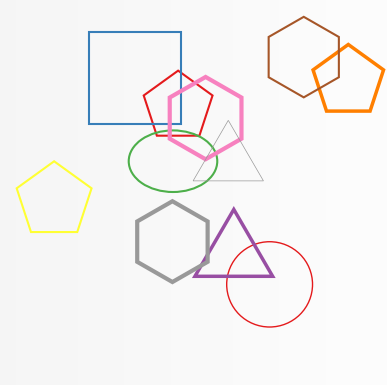[{"shape": "pentagon", "thickness": 1.5, "radius": 0.47, "center": [0.46, 0.723]}, {"shape": "circle", "thickness": 1, "radius": 0.55, "center": [0.696, 0.261]}, {"shape": "square", "thickness": 1.5, "radius": 0.6, "center": [0.348, 0.798]}, {"shape": "oval", "thickness": 1.5, "radius": 0.57, "center": [0.446, 0.581]}, {"shape": "triangle", "thickness": 2.5, "radius": 0.58, "center": [0.603, 0.34]}, {"shape": "pentagon", "thickness": 2.5, "radius": 0.48, "center": [0.899, 0.789]}, {"shape": "pentagon", "thickness": 1.5, "radius": 0.51, "center": [0.14, 0.479]}, {"shape": "hexagon", "thickness": 1.5, "radius": 0.52, "center": [0.784, 0.852]}, {"shape": "hexagon", "thickness": 3, "radius": 0.53, "center": [0.531, 0.693]}, {"shape": "hexagon", "thickness": 3, "radius": 0.52, "center": [0.445, 0.372]}, {"shape": "triangle", "thickness": 0.5, "radius": 0.52, "center": [0.589, 0.583]}]